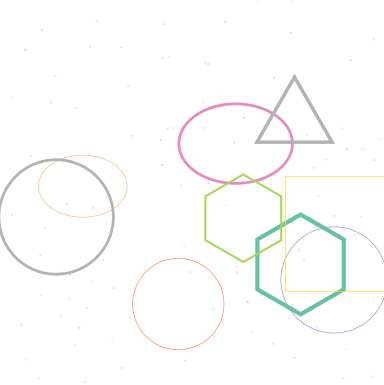[{"shape": "hexagon", "thickness": 3, "radius": 0.65, "center": [0.781, 0.313]}, {"shape": "circle", "thickness": 0.5, "radius": 0.59, "center": [0.463, 0.21]}, {"shape": "circle", "thickness": 0.5, "radius": 0.69, "center": [0.868, 0.273]}, {"shape": "oval", "thickness": 2, "radius": 0.74, "center": [0.612, 0.627]}, {"shape": "hexagon", "thickness": 1.5, "radius": 0.57, "center": [0.632, 0.433]}, {"shape": "square", "thickness": 0.5, "radius": 0.74, "center": [0.889, 0.394]}, {"shape": "oval", "thickness": 0.5, "radius": 0.58, "center": [0.215, 0.516]}, {"shape": "triangle", "thickness": 2.5, "radius": 0.56, "center": [0.765, 0.687]}, {"shape": "circle", "thickness": 2, "radius": 0.74, "center": [0.146, 0.436]}]